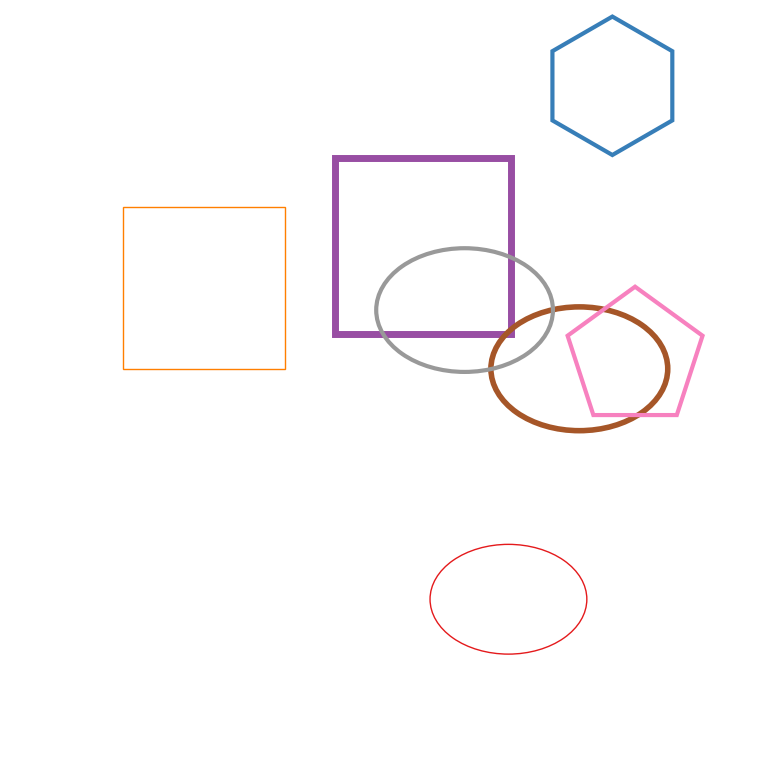[{"shape": "oval", "thickness": 0.5, "radius": 0.51, "center": [0.66, 0.222]}, {"shape": "hexagon", "thickness": 1.5, "radius": 0.45, "center": [0.795, 0.889]}, {"shape": "square", "thickness": 2.5, "radius": 0.57, "center": [0.549, 0.68]}, {"shape": "square", "thickness": 0.5, "radius": 0.53, "center": [0.265, 0.626]}, {"shape": "oval", "thickness": 2, "radius": 0.57, "center": [0.752, 0.521]}, {"shape": "pentagon", "thickness": 1.5, "radius": 0.46, "center": [0.825, 0.536]}, {"shape": "oval", "thickness": 1.5, "radius": 0.57, "center": [0.603, 0.597]}]